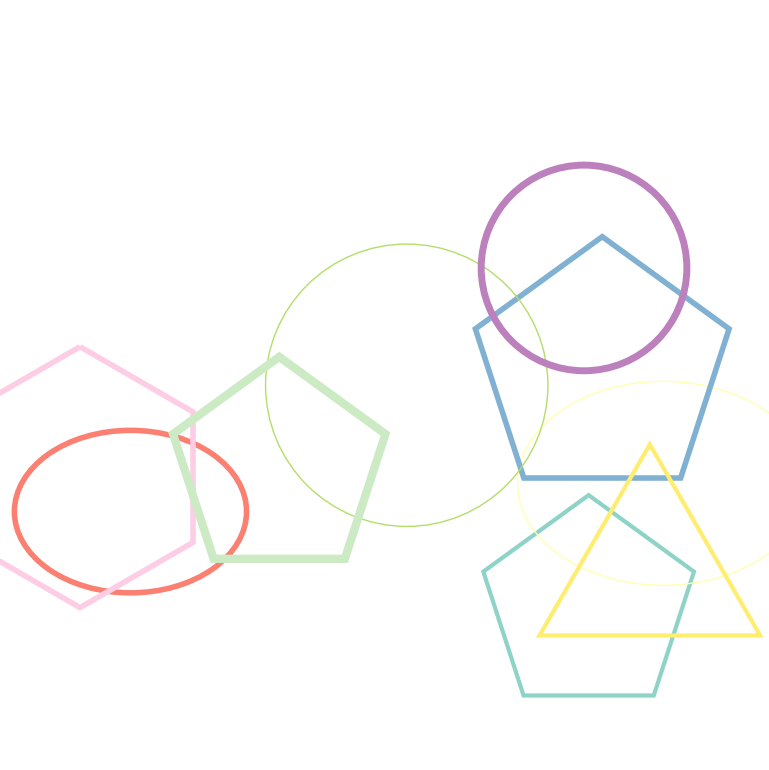[{"shape": "pentagon", "thickness": 1.5, "radius": 0.72, "center": [0.764, 0.213]}, {"shape": "oval", "thickness": 0.5, "radius": 0.95, "center": [0.861, 0.372]}, {"shape": "oval", "thickness": 2, "radius": 0.75, "center": [0.169, 0.336]}, {"shape": "pentagon", "thickness": 2, "radius": 0.87, "center": [0.782, 0.519]}, {"shape": "circle", "thickness": 0.5, "radius": 0.92, "center": [0.528, 0.5]}, {"shape": "hexagon", "thickness": 2, "radius": 0.85, "center": [0.104, 0.38]}, {"shape": "circle", "thickness": 2.5, "radius": 0.67, "center": [0.758, 0.652]}, {"shape": "pentagon", "thickness": 3, "radius": 0.72, "center": [0.363, 0.392]}, {"shape": "triangle", "thickness": 1.5, "radius": 0.83, "center": [0.844, 0.257]}]